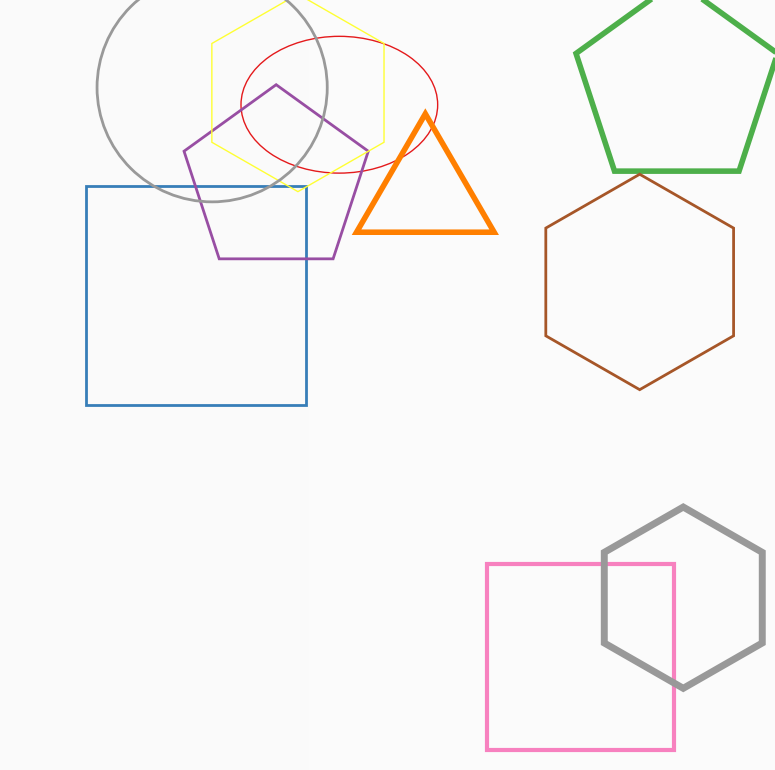[{"shape": "oval", "thickness": 0.5, "radius": 0.63, "center": [0.438, 0.864]}, {"shape": "square", "thickness": 1, "radius": 0.71, "center": [0.253, 0.616]}, {"shape": "pentagon", "thickness": 2, "radius": 0.68, "center": [0.873, 0.888]}, {"shape": "pentagon", "thickness": 1, "radius": 0.63, "center": [0.356, 0.765]}, {"shape": "triangle", "thickness": 2, "radius": 0.51, "center": [0.549, 0.75]}, {"shape": "hexagon", "thickness": 0.5, "radius": 0.64, "center": [0.384, 0.879]}, {"shape": "hexagon", "thickness": 1, "radius": 0.7, "center": [0.825, 0.634]}, {"shape": "square", "thickness": 1.5, "radius": 0.6, "center": [0.749, 0.147]}, {"shape": "circle", "thickness": 1, "radius": 0.74, "center": [0.274, 0.886]}, {"shape": "hexagon", "thickness": 2.5, "radius": 0.59, "center": [0.882, 0.224]}]